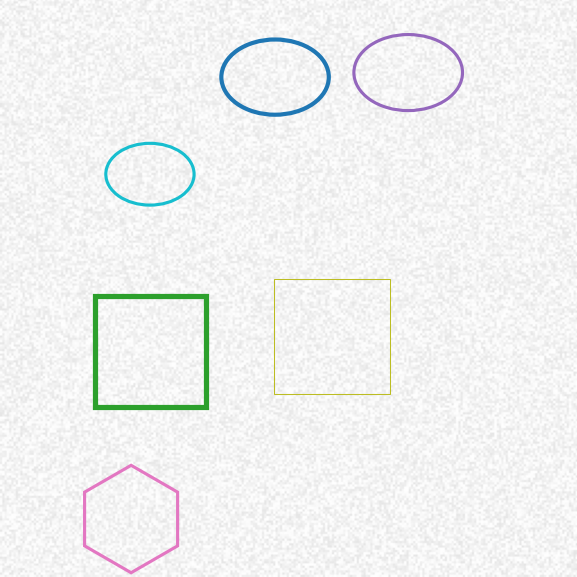[{"shape": "oval", "thickness": 2, "radius": 0.47, "center": [0.476, 0.866]}, {"shape": "square", "thickness": 2.5, "radius": 0.48, "center": [0.261, 0.39]}, {"shape": "oval", "thickness": 1.5, "radius": 0.47, "center": [0.707, 0.873]}, {"shape": "hexagon", "thickness": 1.5, "radius": 0.47, "center": [0.227, 0.1]}, {"shape": "square", "thickness": 0.5, "radius": 0.5, "center": [0.575, 0.416]}, {"shape": "oval", "thickness": 1.5, "radius": 0.38, "center": [0.26, 0.697]}]